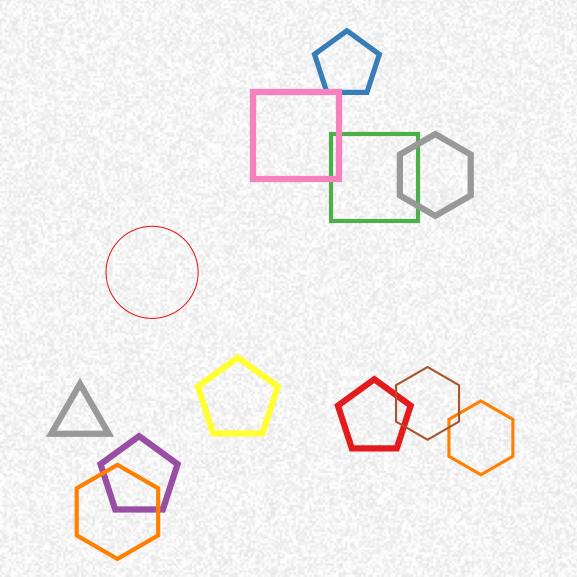[{"shape": "circle", "thickness": 0.5, "radius": 0.4, "center": [0.263, 0.528]}, {"shape": "pentagon", "thickness": 3, "radius": 0.33, "center": [0.648, 0.276]}, {"shape": "pentagon", "thickness": 2.5, "radius": 0.3, "center": [0.601, 0.887]}, {"shape": "square", "thickness": 2, "radius": 0.38, "center": [0.648, 0.692]}, {"shape": "pentagon", "thickness": 3, "radius": 0.35, "center": [0.241, 0.174]}, {"shape": "hexagon", "thickness": 2, "radius": 0.41, "center": [0.203, 0.113]}, {"shape": "hexagon", "thickness": 1.5, "radius": 0.32, "center": [0.833, 0.241]}, {"shape": "pentagon", "thickness": 3, "radius": 0.36, "center": [0.412, 0.307]}, {"shape": "hexagon", "thickness": 1, "radius": 0.31, "center": [0.74, 0.301]}, {"shape": "square", "thickness": 3, "radius": 0.37, "center": [0.513, 0.764]}, {"shape": "triangle", "thickness": 3, "radius": 0.29, "center": [0.139, 0.277]}, {"shape": "hexagon", "thickness": 3, "radius": 0.35, "center": [0.754, 0.696]}]